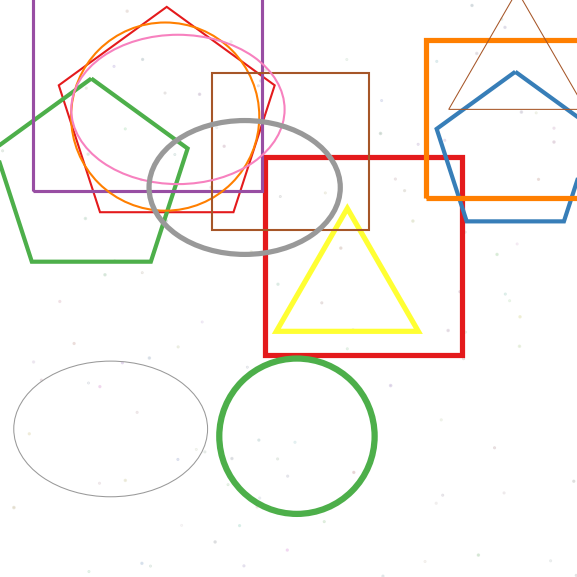[{"shape": "square", "thickness": 2.5, "radius": 0.85, "center": [0.629, 0.556]}, {"shape": "pentagon", "thickness": 1, "radius": 0.98, "center": [0.289, 0.791]}, {"shape": "pentagon", "thickness": 2, "radius": 0.72, "center": [0.892, 0.732]}, {"shape": "circle", "thickness": 3, "radius": 0.67, "center": [0.514, 0.244]}, {"shape": "pentagon", "thickness": 2, "radius": 0.88, "center": [0.158, 0.688]}, {"shape": "square", "thickness": 1.5, "radius": 0.99, "center": [0.255, 0.866]}, {"shape": "circle", "thickness": 1, "radius": 0.81, "center": [0.286, 0.797]}, {"shape": "square", "thickness": 2.5, "radius": 0.68, "center": [0.874, 0.793]}, {"shape": "triangle", "thickness": 2.5, "radius": 0.71, "center": [0.601, 0.496]}, {"shape": "triangle", "thickness": 0.5, "radius": 0.68, "center": [0.896, 0.878]}, {"shape": "square", "thickness": 1, "radius": 0.68, "center": [0.503, 0.736]}, {"shape": "oval", "thickness": 1, "radius": 0.92, "center": [0.308, 0.81]}, {"shape": "oval", "thickness": 2.5, "radius": 0.83, "center": [0.424, 0.675]}, {"shape": "oval", "thickness": 0.5, "radius": 0.84, "center": [0.192, 0.256]}]